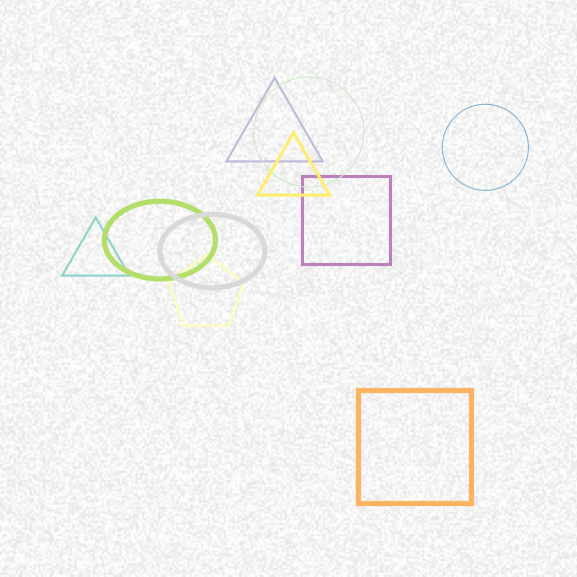[{"shape": "triangle", "thickness": 1, "radius": 0.34, "center": [0.166, 0.555]}, {"shape": "pentagon", "thickness": 1, "radius": 0.34, "center": [0.357, 0.49]}, {"shape": "triangle", "thickness": 1, "radius": 0.48, "center": [0.475, 0.768]}, {"shape": "circle", "thickness": 0.5, "radius": 0.37, "center": [0.841, 0.744]}, {"shape": "square", "thickness": 2.5, "radius": 0.49, "center": [0.718, 0.225]}, {"shape": "oval", "thickness": 2.5, "radius": 0.48, "center": [0.277, 0.583]}, {"shape": "oval", "thickness": 2.5, "radius": 0.45, "center": [0.368, 0.564]}, {"shape": "square", "thickness": 1.5, "radius": 0.38, "center": [0.6, 0.618]}, {"shape": "circle", "thickness": 0.5, "radius": 0.48, "center": [0.535, 0.771]}, {"shape": "triangle", "thickness": 1.5, "radius": 0.36, "center": [0.508, 0.697]}]